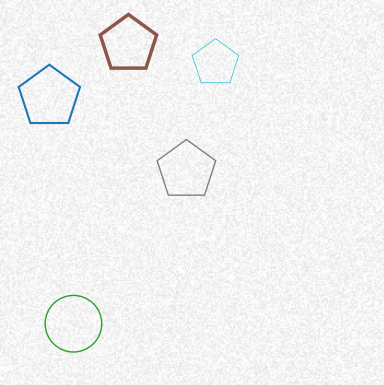[{"shape": "pentagon", "thickness": 1.5, "radius": 0.42, "center": [0.128, 0.748]}, {"shape": "circle", "thickness": 1, "radius": 0.37, "center": [0.191, 0.159]}, {"shape": "pentagon", "thickness": 2.5, "radius": 0.39, "center": [0.334, 0.885]}, {"shape": "pentagon", "thickness": 1, "radius": 0.4, "center": [0.484, 0.558]}, {"shape": "pentagon", "thickness": 0.5, "radius": 0.32, "center": [0.56, 0.836]}]